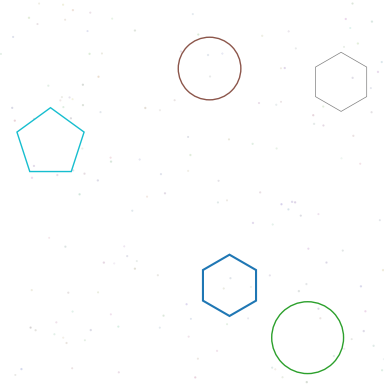[{"shape": "hexagon", "thickness": 1.5, "radius": 0.4, "center": [0.596, 0.259]}, {"shape": "circle", "thickness": 1, "radius": 0.47, "center": [0.799, 0.123]}, {"shape": "circle", "thickness": 1, "radius": 0.41, "center": [0.544, 0.822]}, {"shape": "hexagon", "thickness": 0.5, "radius": 0.38, "center": [0.886, 0.787]}, {"shape": "pentagon", "thickness": 1, "radius": 0.46, "center": [0.131, 0.629]}]